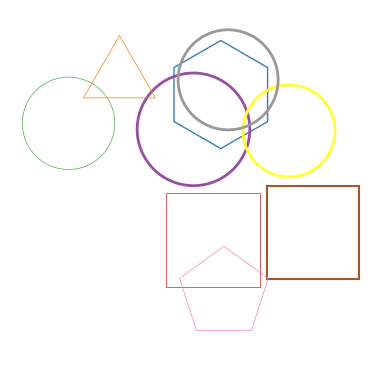[{"shape": "square", "thickness": 0.5, "radius": 0.61, "center": [0.553, 0.378]}, {"shape": "hexagon", "thickness": 1, "radius": 0.7, "center": [0.574, 0.754]}, {"shape": "circle", "thickness": 0.5, "radius": 0.6, "center": [0.178, 0.68]}, {"shape": "circle", "thickness": 2, "radius": 0.73, "center": [0.503, 0.664]}, {"shape": "triangle", "thickness": 0.5, "radius": 0.54, "center": [0.31, 0.8]}, {"shape": "circle", "thickness": 2, "radius": 0.6, "center": [0.751, 0.66]}, {"shape": "square", "thickness": 1.5, "radius": 0.6, "center": [0.813, 0.397]}, {"shape": "pentagon", "thickness": 0.5, "radius": 0.61, "center": [0.582, 0.239]}, {"shape": "circle", "thickness": 2, "radius": 0.65, "center": [0.592, 0.793]}]